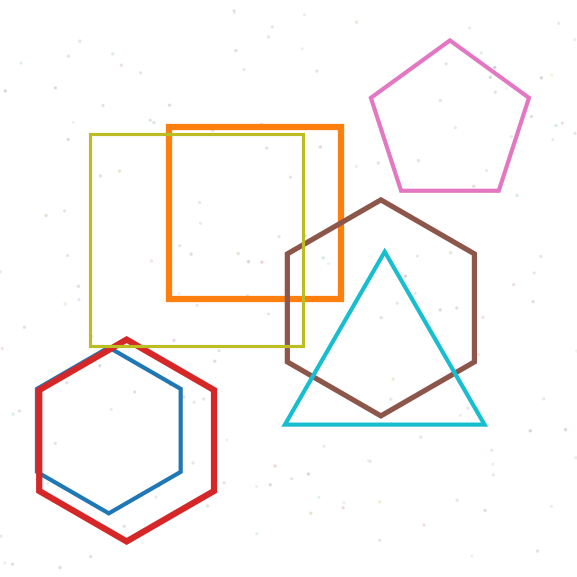[{"shape": "hexagon", "thickness": 2, "radius": 0.72, "center": [0.188, 0.254]}, {"shape": "square", "thickness": 3, "radius": 0.74, "center": [0.442, 0.63]}, {"shape": "hexagon", "thickness": 3, "radius": 0.87, "center": [0.219, 0.236]}, {"shape": "hexagon", "thickness": 2.5, "radius": 0.94, "center": [0.66, 0.466]}, {"shape": "pentagon", "thickness": 2, "radius": 0.72, "center": [0.779, 0.785]}, {"shape": "square", "thickness": 1.5, "radius": 0.92, "center": [0.34, 0.583]}, {"shape": "triangle", "thickness": 2, "radius": 1.0, "center": [0.666, 0.364]}]